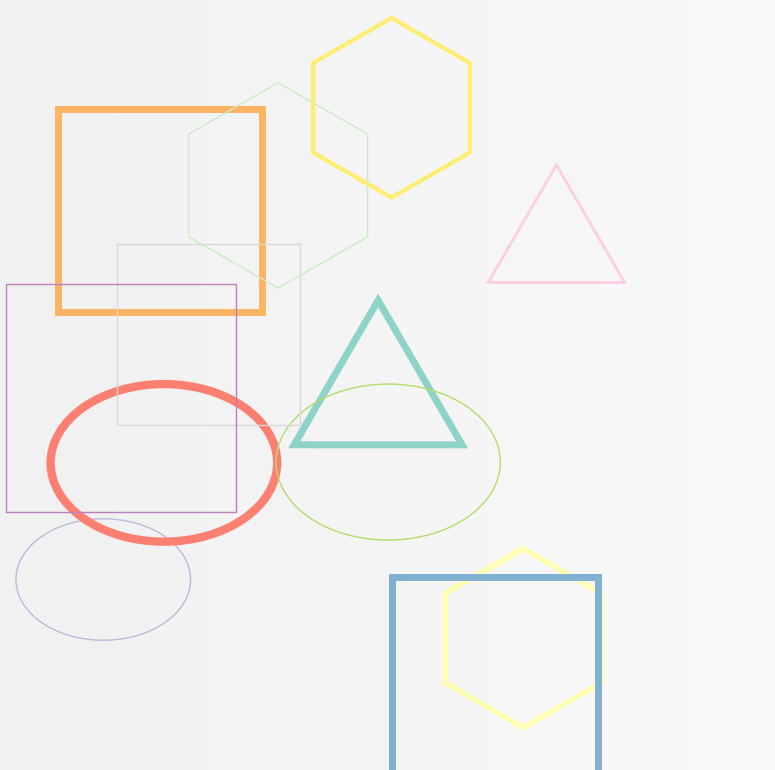[{"shape": "triangle", "thickness": 2.5, "radius": 0.63, "center": [0.488, 0.485]}, {"shape": "hexagon", "thickness": 2, "radius": 0.58, "center": [0.675, 0.171]}, {"shape": "oval", "thickness": 0.5, "radius": 0.56, "center": [0.133, 0.247]}, {"shape": "oval", "thickness": 3, "radius": 0.73, "center": [0.211, 0.399]}, {"shape": "square", "thickness": 2.5, "radius": 0.67, "center": [0.639, 0.117]}, {"shape": "square", "thickness": 2.5, "radius": 0.66, "center": [0.206, 0.727]}, {"shape": "oval", "thickness": 0.5, "radius": 0.72, "center": [0.501, 0.4]}, {"shape": "triangle", "thickness": 1, "radius": 0.51, "center": [0.718, 0.684]}, {"shape": "square", "thickness": 0.5, "radius": 0.59, "center": [0.269, 0.566]}, {"shape": "square", "thickness": 0.5, "radius": 0.74, "center": [0.156, 0.483]}, {"shape": "hexagon", "thickness": 0.5, "radius": 0.67, "center": [0.359, 0.759]}, {"shape": "hexagon", "thickness": 1.5, "radius": 0.58, "center": [0.505, 0.86]}]